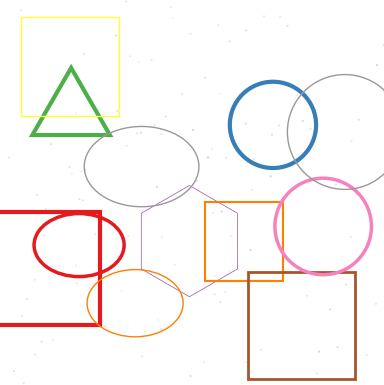[{"shape": "oval", "thickness": 2.5, "radius": 0.58, "center": [0.205, 0.363]}, {"shape": "square", "thickness": 3, "radius": 0.73, "center": [0.114, 0.302]}, {"shape": "circle", "thickness": 3, "radius": 0.56, "center": [0.709, 0.676]}, {"shape": "triangle", "thickness": 3, "radius": 0.58, "center": [0.185, 0.707]}, {"shape": "hexagon", "thickness": 0.5, "radius": 0.72, "center": [0.492, 0.374]}, {"shape": "square", "thickness": 1.5, "radius": 0.51, "center": [0.634, 0.373]}, {"shape": "oval", "thickness": 1, "radius": 0.62, "center": [0.351, 0.212]}, {"shape": "square", "thickness": 1, "radius": 0.64, "center": [0.182, 0.828]}, {"shape": "square", "thickness": 2, "radius": 0.69, "center": [0.784, 0.154]}, {"shape": "circle", "thickness": 2.5, "radius": 0.63, "center": [0.839, 0.412]}, {"shape": "circle", "thickness": 1, "radius": 0.75, "center": [0.896, 0.657]}, {"shape": "oval", "thickness": 1, "radius": 0.74, "center": [0.368, 0.567]}]